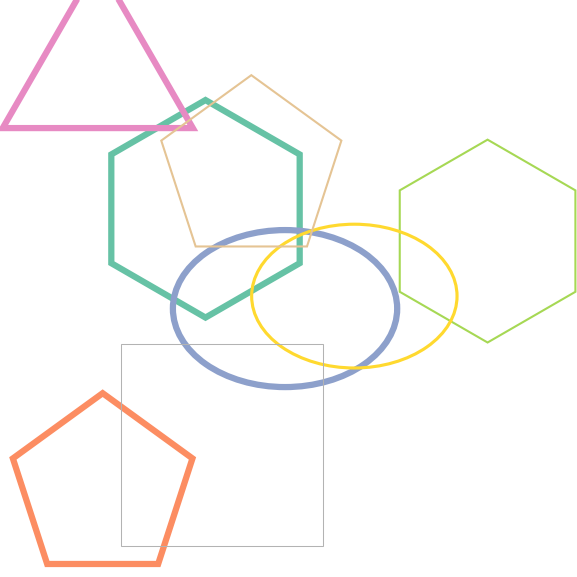[{"shape": "hexagon", "thickness": 3, "radius": 0.94, "center": [0.356, 0.638]}, {"shape": "pentagon", "thickness": 3, "radius": 0.82, "center": [0.178, 0.155]}, {"shape": "oval", "thickness": 3, "radius": 0.97, "center": [0.494, 0.465]}, {"shape": "triangle", "thickness": 3, "radius": 0.95, "center": [0.169, 0.872]}, {"shape": "hexagon", "thickness": 1, "radius": 0.88, "center": [0.844, 0.582]}, {"shape": "oval", "thickness": 1.5, "radius": 0.89, "center": [0.614, 0.486]}, {"shape": "pentagon", "thickness": 1, "radius": 0.82, "center": [0.435, 0.705]}, {"shape": "square", "thickness": 0.5, "radius": 0.87, "center": [0.385, 0.229]}]